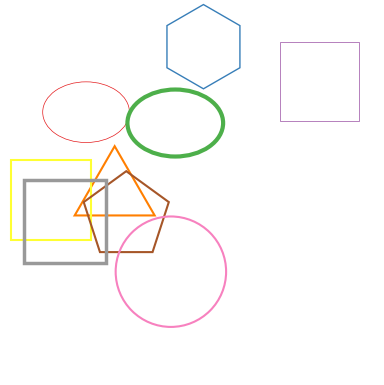[{"shape": "oval", "thickness": 0.5, "radius": 0.56, "center": [0.224, 0.709]}, {"shape": "hexagon", "thickness": 1, "radius": 0.55, "center": [0.528, 0.879]}, {"shape": "oval", "thickness": 3, "radius": 0.62, "center": [0.455, 0.68]}, {"shape": "square", "thickness": 0.5, "radius": 0.51, "center": [0.829, 0.788]}, {"shape": "triangle", "thickness": 1.5, "radius": 0.6, "center": [0.298, 0.5]}, {"shape": "square", "thickness": 1.5, "radius": 0.52, "center": [0.133, 0.481]}, {"shape": "pentagon", "thickness": 1.5, "radius": 0.58, "center": [0.328, 0.439]}, {"shape": "circle", "thickness": 1.5, "radius": 0.72, "center": [0.444, 0.294]}, {"shape": "square", "thickness": 2.5, "radius": 0.53, "center": [0.169, 0.424]}]